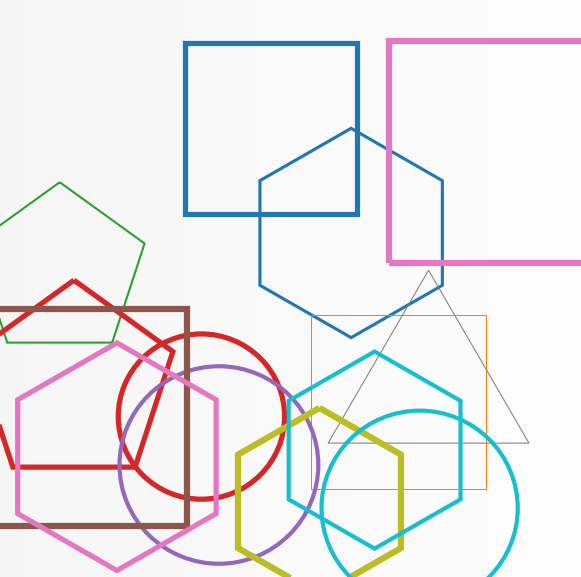[{"shape": "hexagon", "thickness": 1.5, "radius": 0.91, "center": [0.604, 0.596]}, {"shape": "square", "thickness": 2.5, "radius": 0.74, "center": [0.466, 0.777]}, {"shape": "square", "thickness": 0.5, "radius": 0.75, "center": [0.686, 0.303]}, {"shape": "pentagon", "thickness": 1, "radius": 0.77, "center": [0.103, 0.53]}, {"shape": "circle", "thickness": 2.5, "radius": 0.72, "center": [0.347, 0.278]}, {"shape": "pentagon", "thickness": 2.5, "radius": 0.89, "center": [0.127, 0.335]}, {"shape": "circle", "thickness": 2, "radius": 0.86, "center": [0.377, 0.194]}, {"shape": "square", "thickness": 3, "radius": 0.94, "center": [0.134, 0.276]}, {"shape": "square", "thickness": 3, "radius": 0.96, "center": [0.861, 0.736]}, {"shape": "hexagon", "thickness": 2.5, "radius": 0.99, "center": [0.201, 0.208]}, {"shape": "triangle", "thickness": 0.5, "radius": 1.0, "center": [0.737, 0.332]}, {"shape": "hexagon", "thickness": 3, "radius": 0.81, "center": [0.55, 0.131]}, {"shape": "hexagon", "thickness": 2, "radius": 0.85, "center": [0.644, 0.22]}, {"shape": "circle", "thickness": 2, "radius": 0.84, "center": [0.722, 0.119]}]